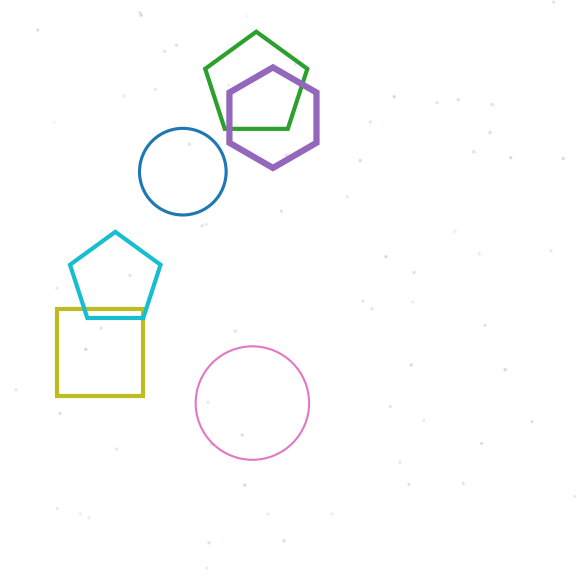[{"shape": "circle", "thickness": 1.5, "radius": 0.38, "center": [0.317, 0.702]}, {"shape": "pentagon", "thickness": 2, "radius": 0.46, "center": [0.444, 0.851]}, {"shape": "hexagon", "thickness": 3, "radius": 0.44, "center": [0.473, 0.795]}, {"shape": "circle", "thickness": 1, "radius": 0.49, "center": [0.437, 0.301]}, {"shape": "square", "thickness": 2, "radius": 0.37, "center": [0.173, 0.389]}, {"shape": "pentagon", "thickness": 2, "radius": 0.41, "center": [0.2, 0.515]}]